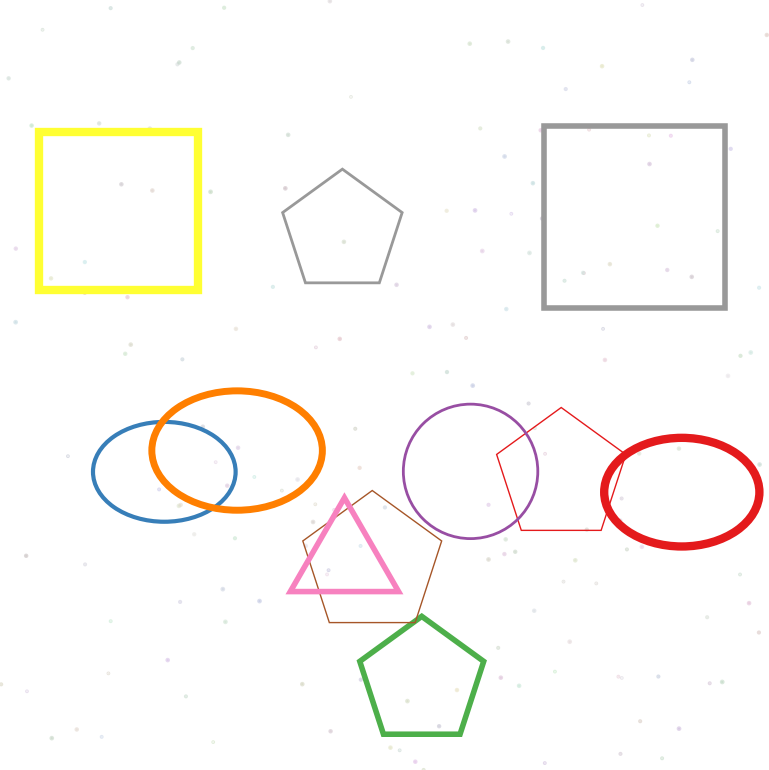[{"shape": "oval", "thickness": 3, "radius": 0.5, "center": [0.885, 0.361]}, {"shape": "pentagon", "thickness": 0.5, "radius": 0.44, "center": [0.729, 0.383]}, {"shape": "oval", "thickness": 1.5, "radius": 0.46, "center": [0.213, 0.387]}, {"shape": "pentagon", "thickness": 2, "radius": 0.42, "center": [0.548, 0.115]}, {"shape": "circle", "thickness": 1, "radius": 0.44, "center": [0.611, 0.388]}, {"shape": "oval", "thickness": 2.5, "radius": 0.55, "center": [0.308, 0.415]}, {"shape": "square", "thickness": 3, "radius": 0.51, "center": [0.154, 0.726]}, {"shape": "pentagon", "thickness": 0.5, "radius": 0.47, "center": [0.483, 0.268]}, {"shape": "triangle", "thickness": 2, "radius": 0.41, "center": [0.447, 0.272]}, {"shape": "pentagon", "thickness": 1, "radius": 0.41, "center": [0.445, 0.699]}, {"shape": "square", "thickness": 2, "radius": 0.59, "center": [0.824, 0.718]}]